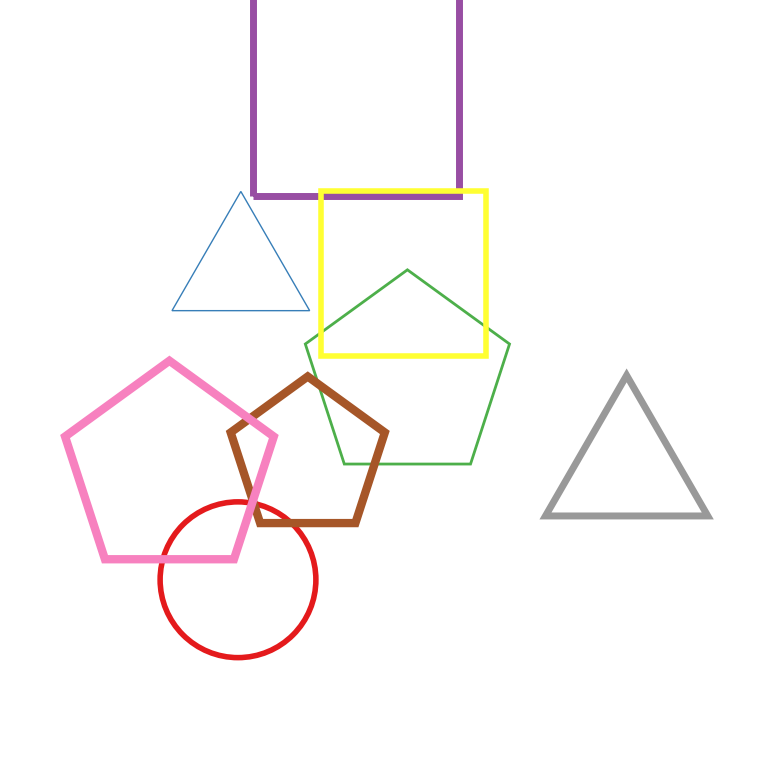[{"shape": "circle", "thickness": 2, "radius": 0.51, "center": [0.309, 0.247]}, {"shape": "triangle", "thickness": 0.5, "radius": 0.52, "center": [0.313, 0.648]}, {"shape": "pentagon", "thickness": 1, "radius": 0.7, "center": [0.529, 0.51]}, {"shape": "square", "thickness": 2.5, "radius": 0.67, "center": [0.463, 0.88]}, {"shape": "square", "thickness": 2, "radius": 0.53, "center": [0.524, 0.645]}, {"shape": "pentagon", "thickness": 3, "radius": 0.53, "center": [0.4, 0.406]}, {"shape": "pentagon", "thickness": 3, "radius": 0.71, "center": [0.22, 0.389]}, {"shape": "triangle", "thickness": 2.5, "radius": 0.61, "center": [0.814, 0.391]}]